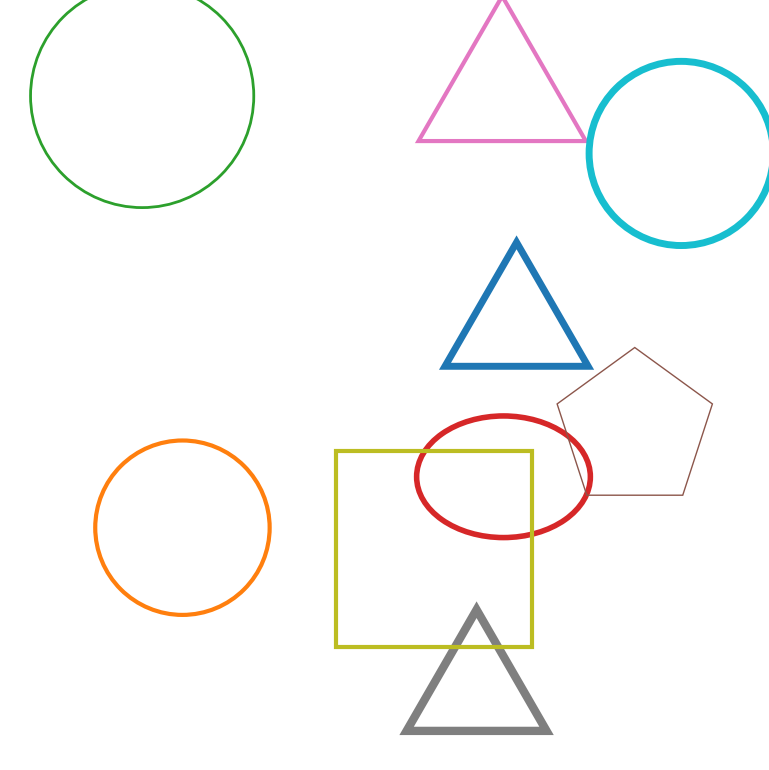[{"shape": "triangle", "thickness": 2.5, "radius": 0.54, "center": [0.671, 0.578]}, {"shape": "circle", "thickness": 1.5, "radius": 0.57, "center": [0.237, 0.315]}, {"shape": "circle", "thickness": 1, "radius": 0.72, "center": [0.185, 0.875]}, {"shape": "oval", "thickness": 2, "radius": 0.56, "center": [0.654, 0.381]}, {"shape": "pentagon", "thickness": 0.5, "radius": 0.53, "center": [0.824, 0.443]}, {"shape": "triangle", "thickness": 1.5, "radius": 0.63, "center": [0.652, 0.88]}, {"shape": "triangle", "thickness": 3, "radius": 0.52, "center": [0.619, 0.103]}, {"shape": "square", "thickness": 1.5, "radius": 0.64, "center": [0.564, 0.287]}, {"shape": "circle", "thickness": 2.5, "radius": 0.6, "center": [0.885, 0.801]}]